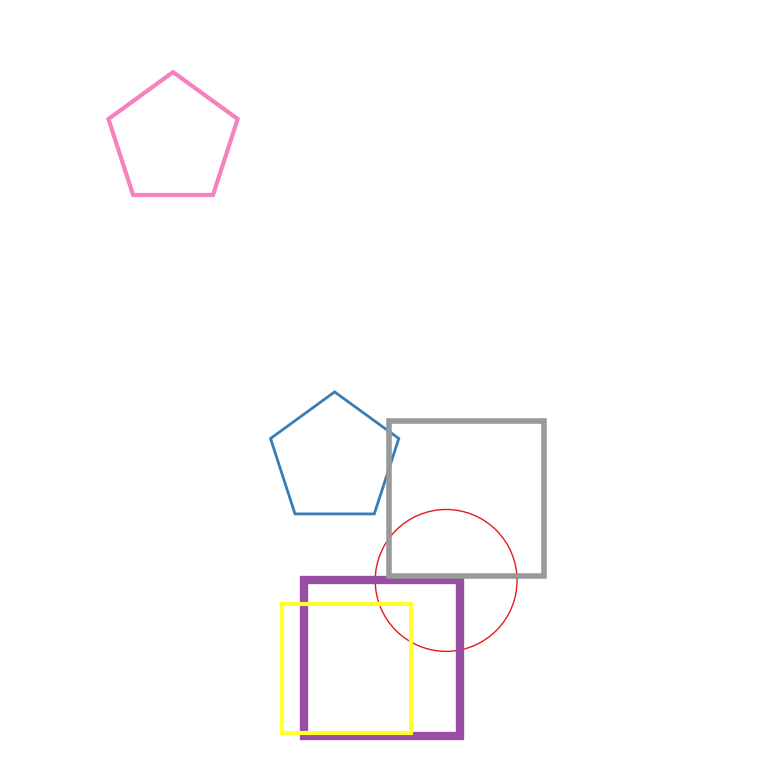[{"shape": "circle", "thickness": 0.5, "radius": 0.46, "center": [0.579, 0.246]}, {"shape": "pentagon", "thickness": 1, "radius": 0.44, "center": [0.435, 0.403]}, {"shape": "square", "thickness": 3, "radius": 0.51, "center": [0.496, 0.146]}, {"shape": "square", "thickness": 1.5, "radius": 0.42, "center": [0.451, 0.131]}, {"shape": "pentagon", "thickness": 1.5, "radius": 0.44, "center": [0.225, 0.818]}, {"shape": "square", "thickness": 2, "radius": 0.5, "center": [0.606, 0.352]}]